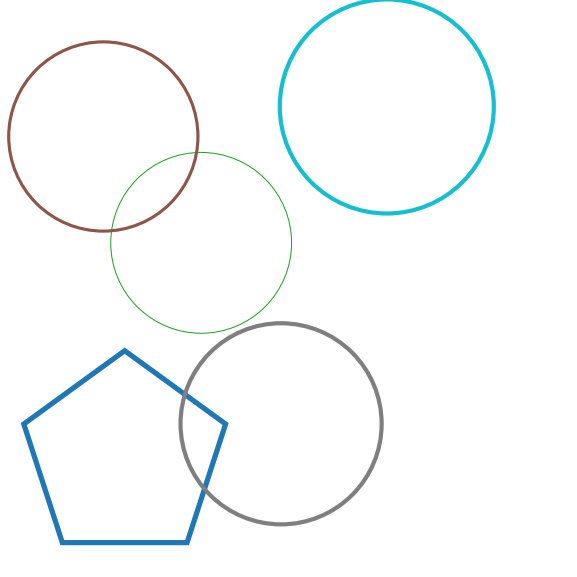[{"shape": "pentagon", "thickness": 2.5, "radius": 0.92, "center": [0.216, 0.208]}, {"shape": "circle", "thickness": 0.5, "radius": 0.78, "center": [0.348, 0.579]}, {"shape": "circle", "thickness": 1.5, "radius": 0.82, "center": [0.179, 0.763]}, {"shape": "circle", "thickness": 2, "radius": 0.87, "center": [0.487, 0.265]}, {"shape": "circle", "thickness": 2, "radius": 0.93, "center": [0.67, 0.815]}]